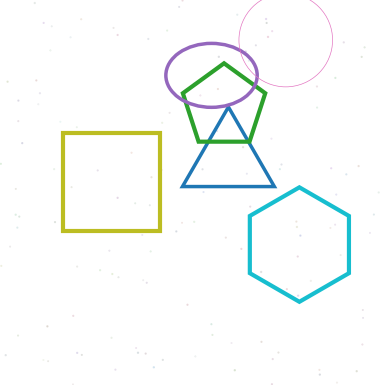[{"shape": "triangle", "thickness": 2.5, "radius": 0.69, "center": [0.593, 0.584]}, {"shape": "pentagon", "thickness": 3, "radius": 0.56, "center": [0.582, 0.723]}, {"shape": "oval", "thickness": 2.5, "radius": 0.59, "center": [0.549, 0.804]}, {"shape": "circle", "thickness": 0.5, "radius": 0.61, "center": [0.742, 0.896]}, {"shape": "square", "thickness": 3, "radius": 0.63, "center": [0.29, 0.528]}, {"shape": "hexagon", "thickness": 3, "radius": 0.74, "center": [0.778, 0.365]}]